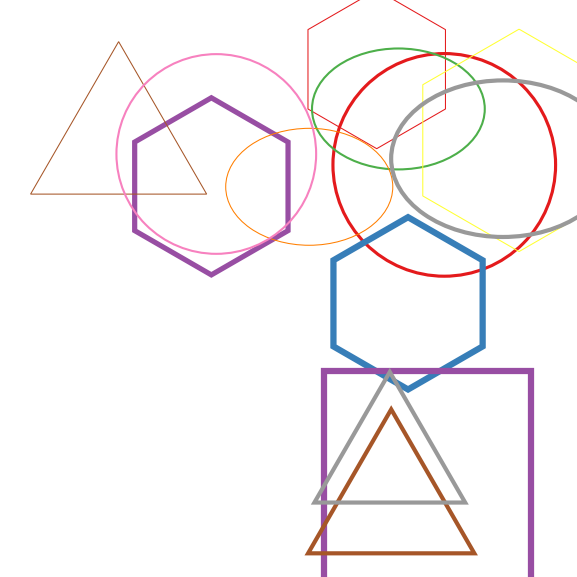[{"shape": "hexagon", "thickness": 0.5, "radius": 0.69, "center": [0.652, 0.879]}, {"shape": "circle", "thickness": 1.5, "radius": 0.96, "center": [0.769, 0.714]}, {"shape": "hexagon", "thickness": 3, "radius": 0.75, "center": [0.707, 0.474]}, {"shape": "oval", "thickness": 1, "radius": 0.75, "center": [0.69, 0.81]}, {"shape": "square", "thickness": 3, "radius": 0.9, "center": [0.74, 0.177]}, {"shape": "hexagon", "thickness": 2.5, "radius": 0.77, "center": [0.366, 0.676]}, {"shape": "oval", "thickness": 0.5, "radius": 0.72, "center": [0.535, 0.676]}, {"shape": "hexagon", "thickness": 0.5, "radius": 0.96, "center": [0.899, 0.756]}, {"shape": "triangle", "thickness": 2, "radius": 0.83, "center": [0.677, 0.124]}, {"shape": "triangle", "thickness": 0.5, "radius": 0.88, "center": [0.205, 0.751]}, {"shape": "circle", "thickness": 1, "radius": 0.86, "center": [0.375, 0.733]}, {"shape": "oval", "thickness": 2, "radius": 0.97, "center": [0.871, 0.724]}, {"shape": "triangle", "thickness": 2, "radius": 0.75, "center": [0.675, 0.204]}]